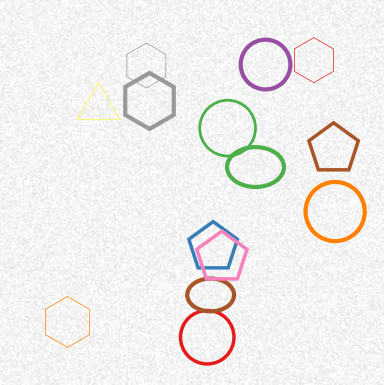[{"shape": "circle", "thickness": 2.5, "radius": 0.35, "center": [0.538, 0.124]}, {"shape": "hexagon", "thickness": 0.5, "radius": 0.29, "center": [0.815, 0.844]}, {"shape": "pentagon", "thickness": 2.5, "radius": 0.33, "center": [0.554, 0.358]}, {"shape": "oval", "thickness": 3, "radius": 0.37, "center": [0.664, 0.566]}, {"shape": "circle", "thickness": 2, "radius": 0.36, "center": [0.591, 0.667]}, {"shape": "circle", "thickness": 3, "radius": 0.32, "center": [0.69, 0.832]}, {"shape": "hexagon", "thickness": 0.5, "radius": 0.33, "center": [0.175, 0.164]}, {"shape": "circle", "thickness": 3, "radius": 0.38, "center": [0.871, 0.451]}, {"shape": "triangle", "thickness": 0.5, "radius": 0.32, "center": [0.256, 0.721]}, {"shape": "oval", "thickness": 3, "radius": 0.3, "center": [0.547, 0.234]}, {"shape": "pentagon", "thickness": 2.5, "radius": 0.34, "center": [0.867, 0.614]}, {"shape": "pentagon", "thickness": 2.5, "radius": 0.34, "center": [0.576, 0.331]}, {"shape": "hexagon", "thickness": 3, "radius": 0.36, "center": [0.388, 0.738]}, {"shape": "hexagon", "thickness": 0.5, "radius": 0.29, "center": [0.38, 0.83]}]